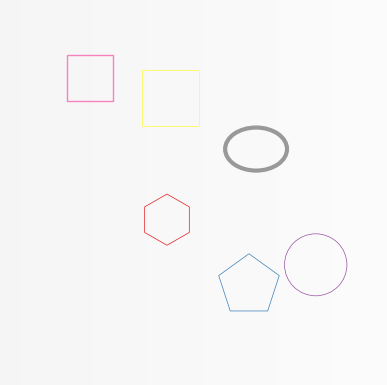[{"shape": "hexagon", "thickness": 0.5, "radius": 0.33, "center": [0.431, 0.429]}, {"shape": "pentagon", "thickness": 0.5, "radius": 0.41, "center": [0.642, 0.259]}, {"shape": "circle", "thickness": 0.5, "radius": 0.4, "center": [0.815, 0.312]}, {"shape": "square", "thickness": 0.5, "radius": 0.37, "center": [0.441, 0.746]}, {"shape": "square", "thickness": 1, "radius": 0.3, "center": [0.232, 0.797]}, {"shape": "oval", "thickness": 3, "radius": 0.4, "center": [0.661, 0.613]}]